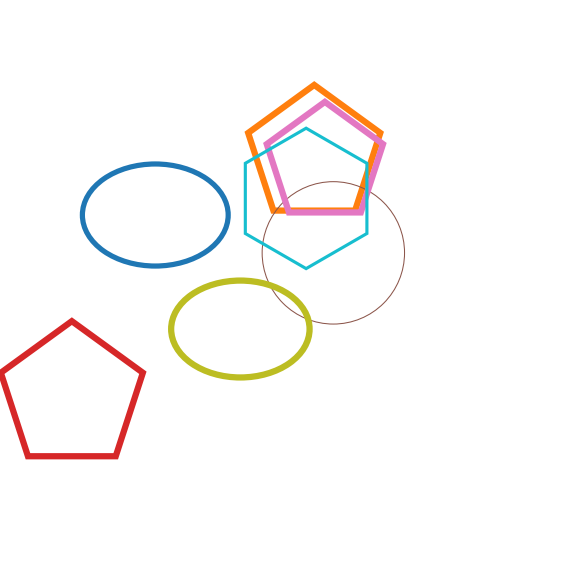[{"shape": "oval", "thickness": 2.5, "radius": 0.63, "center": [0.269, 0.627]}, {"shape": "pentagon", "thickness": 3, "radius": 0.6, "center": [0.544, 0.732]}, {"shape": "pentagon", "thickness": 3, "radius": 0.65, "center": [0.124, 0.314]}, {"shape": "circle", "thickness": 0.5, "radius": 0.62, "center": [0.577, 0.561]}, {"shape": "pentagon", "thickness": 3, "radius": 0.53, "center": [0.563, 0.717]}, {"shape": "oval", "thickness": 3, "radius": 0.6, "center": [0.416, 0.429]}, {"shape": "hexagon", "thickness": 1.5, "radius": 0.61, "center": [0.53, 0.656]}]